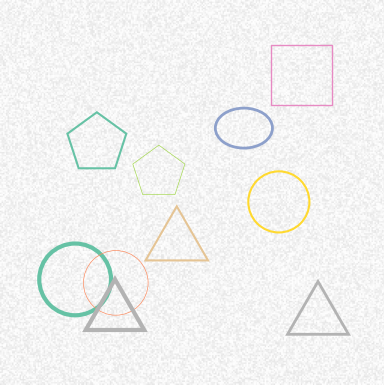[{"shape": "pentagon", "thickness": 1.5, "radius": 0.4, "center": [0.252, 0.628]}, {"shape": "circle", "thickness": 3, "radius": 0.47, "center": [0.195, 0.274]}, {"shape": "circle", "thickness": 0.5, "radius": 0.42, "center": [0.301, 0.265]}, {"shape": "oval", "thickness": 2, "radius": 0.37, "center": [0.634, 0.667]}, {"shape": "square", "thickness": 1, "radius": 0.39, "center": [0.783, 0.806]}, {"shape": "pentagon", "thickness": 0.5, "radius": 0.36, "center": [0.413, 0.552]}, {"shape": "circle", "thickness": 1.5, "radius": 0.4, "center": [0.724, 0.476]}, {"shape": "triangle", "thickness": 1.5, "radius": 0.47, "center": [0.459, 0.37]}, {"shape": "triangle", "thickness": 2, "radius": 0.46, "center": [0.826, 0.177]}, {"shape": "triangle", "thickness": 3, "radius": 0.44, "center": [0.299, 0.187]}]